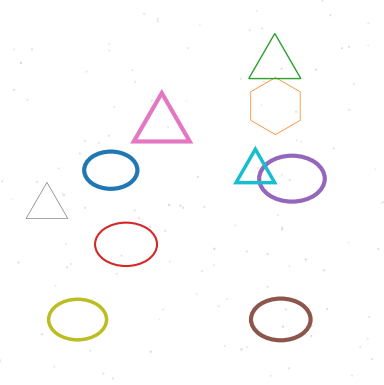[{"shape": "oval", "thickness": 3, "radius": 0.35, "center": [0.288, 0.558]}, {"shape": "hexagon", "thickness": 0.5, "radius": 0.37, "center": [0.715, 0.725]}, {"shape": "triangle", "thickness": 1, "radius": 0.39, "center": [0.714, 0.835]}, {"shape": "oval", "thickness": 1.5, "radius": 0.4, "center": [0.327, 0.365]}, {"shape": "oval", "thickness": 3, "radius": 0.43, "center": [0.758, 0.536]}, {"shape": "oval", "thickness": 3, "radius": 0.39, "center": [0.729, 0.17]}, {"shape": "triangle", "thickness": 3, "radius": 0.42, "center": [0.42, 0.675]}, {"shape": "triangle", "thickness": 0.5, "radius": 0.31, "center": [0.122, 0.464]}, {"shape": "oval", "thickness": 2.5, "radius": 0.38, "center": [0.202, 0.17]}, {"shape": "triangle", "thickness": 2.5, "radius": 0.29, "center": [0.663, 0.555]}]